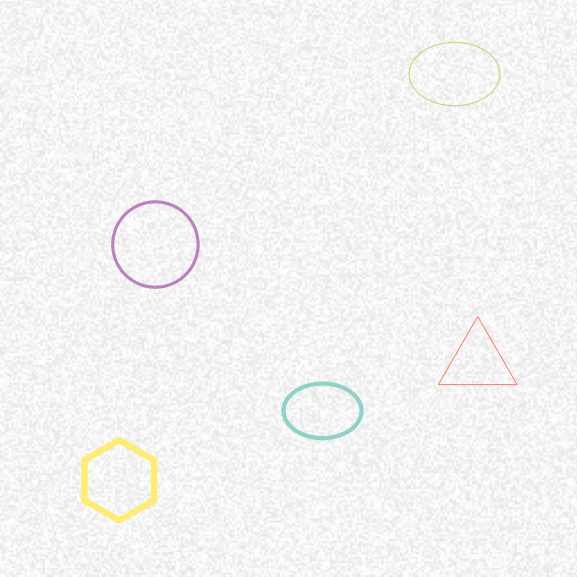[{"shape": "oval", "thickness": 2, "radius": 0.34, "center": [0.558, 0.288]}, {"shape": "triangle", "thickness": 0.5, "radius": 0.39, "center": [0.827, 0.373]}, {"shape": "oval", "thickness": 0.5, "radius": 0.39, "center": [0.787, 0.871]}, {"shape": "circle", "thickness": 1.5, "radius": 0.37, "center": [0.269, 0.576]}, {"shape": "hexagon", "thickness": 3, "radius": 0.35, "center": [0.207, 0.168]}]